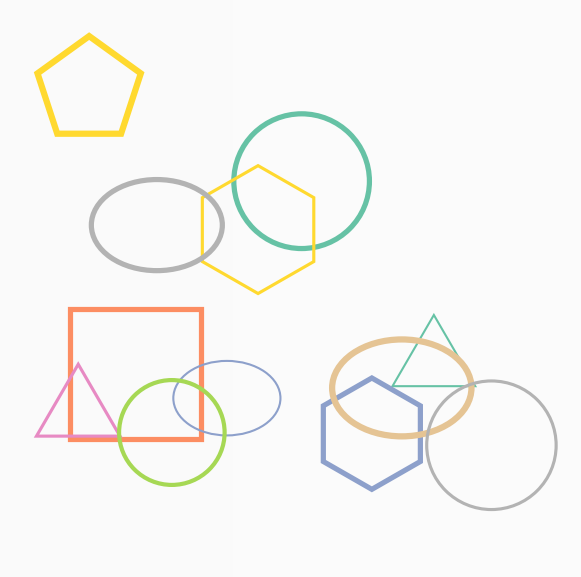[{"shape": "circle", "thickness": 2.5, "radius": 0.58, "center": [0.519, 0.685]}, {"shape": "triangle", "thickness": 1, "radius": 0.41, "center": [0.746, 0.372]}, {"shape": "square", "thickness": 2.5, "radius": 0.57, "center": [0.233, 0.352]}, {"shape": "oval", "thickness": 1, "radius": 0.46, "center": [0.39, 0.31]}, {"shape": "hexagon", "thickness": 2.5, "radius": 0.48, "center": [0.64, 0.248]}, {"shape": "triangle", "thickness": 1.5, "radius": 0.41, "center": [0.135, 0.285]}, {"shape": "circle", "thickness": 2, "radius": 0.45, "center": [0.296, 0.25]}, {"shape": "hexagon", "thickness": 1.5, "radius": 0.55, "center": [0.444, 0.602]}, {"shape": "pentagon", "thickness": 3, "radius": 0.47, "center": [0.153, 0.843]}, {"shape": "oval", "thickness": 3, "radius": 0.6, "center": [0.691, 0.327]}, {"shape": "circle", "thickness": 1.5, "radius": 0.56, "center": [0.845, 0.228]}, {"shape": "oval", "thickness": 2.5, "radius": 0.56, "center": [0.27, 0.609]}]